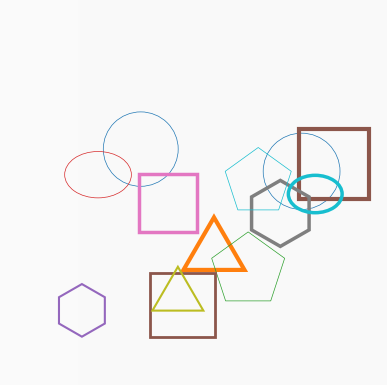[{"shape": "circle", "thickness": 0.5, "radius": 0.5, "center": [0.778, 0.555]}, {"shape": "circle", "thickness": 0.5, "radius": 0.48, "center": [0.363, 0.613]}, {"shape": "triangle", "thickness": 3, "radius": 0.45, "center": [0.552, 0.344]}, {"shape": "pentagon", "thickness": 0.5, "radius": 0.5, "center": [0.64, 0.299]}, {"shape": "oval", "thickness": 0.5, "radius": 0.43, "center": [0.253, 0.546]}, {"shape": "hexagon", "thickness": 1.5, "radius": 0.34, "center": [0.211, 0.194]}, {"shape": "square", "thickness": 2, "radius": 0.42, "center": [0.471, 0.207]}, {"shape": "square", "thickness": 3, "radius": 0.45, "center": [0.861, 0.574]}, {"shape": "square", "thickness": 2.5, "radius": 0.37, "center": [0.434, 0.473]}, {"shape": "hexagon", "thickness": 2.5, "radius": 0.43, "center": [0.723, 0.446]}, {"shape": "triangle", "thickness": 1.5, "radius": 0.38, "center": [0.459, 0.231]}, {"shape": "oval", "thickness": 2.5, "radius": 0.35, "center": [0.814, 0.496]}, {"shape": "pentagon", "thickness": 0.5, "radius": 0.45, "center": [0.666, 0.527]}]